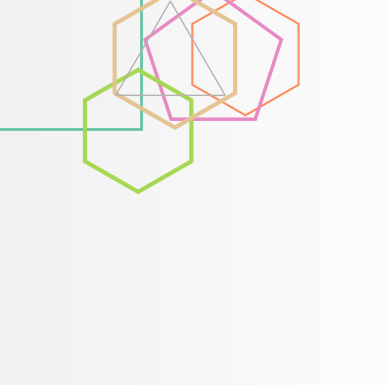[{"shape": "square", "thickness": 2, "radius": 0.96, "center": [0.172, 0.856]}, {"shape": "hexagon", "thickness": 1.5, "radius": 0.79, "center": [0.633, 0.859]}, {"shape": "pentagon", "thickness": 2.5, "radius": 0.92, "center": [0.55, 0.84]}, {"shape": "hexagon", "thickness": 3, "radius": 0.79, "center": [0.357, 0.66]}, {"shape": "hexagon", "thickness": 3, "radius": 0.9, "center": [0.451, 0.848]}, {"shape": "triangle", "thickness": 1, "radius": 0.82, "center": [0.44, 0.834]}]